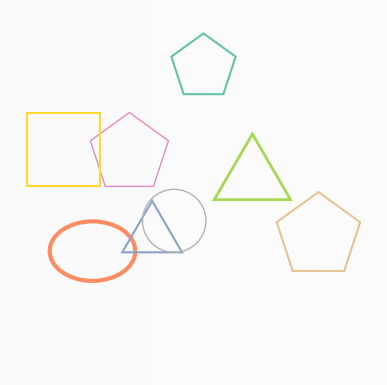[{"shape": "pentagon", "thickness": 1.5, "radius": 0.44, "center": [0.525, 0.826]}, {"shape": "oval", "thickness": 3, "radius": 0.55, "center": [0.239, 0.348]}, {"shape": "triangle", "thickness": 1.5, "radius": 0.45, "center": [0.393, 0.389]}, {"shape": "pentagon", "thickness": 1, "radius": 0.53, "center": [0.334, 0.602]}, {"shape": "triangle", "thickness": 2, "radius": 0.57, "center": [0.651, 0.538]}, {"shape": "square", "thickness": 1.5, "radius": 0.47, "center": [0.164, 0.612]}, {"shape": "pentagon", "thickness": 1.5, "radius": 0.57, "center": [0.822, 0.388]}, {"shape": "circle", "thickness": 1, "radius": 0.41, "center": [0.45, 0.426]}]